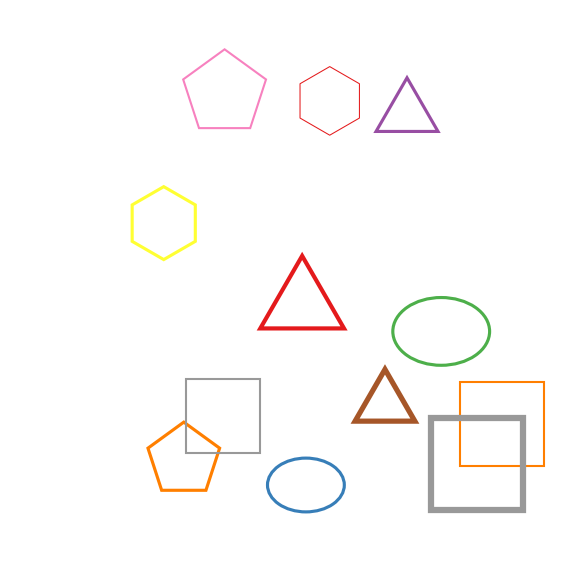[{"shape": "triangle", "thickness": 2, "radius": 0.42, "center": [0.523, 0.472]}, {"shape": "hexagon", "thickness": 0.5, "radius": 0.3, "center": [0.571, 0.824]}, {"shape": "oval", "thickness": 1.5, "radius": 0.33, "center": [0.53, 0.159]}, {"shape": "oval", "thickness": 1.5, "radius": 0.42, "center": [0.764, 0.425]}, {"shape": "triangle", "thickness": 1.5, "radius": 0.31, "center": [0.705, 0.802]}, {"shape": "pentagon", "thickness": 1.5, "radius": 0.33, "center": [0.318, 0.203]}, {"shape": "square", "thickness": 1, "radius": 0.36, "center": [0.869, 0.265]}, {"shape": "hexagon", "thickness": 1.5, "radius": 0.32, "center": [0.284, 0.613]}, {"shape": "triangle", "thickness": 2.5, "radius": 0.3, "center": [0.667, 0.3]}, {"shape": "pentagon", "thickness": 1, "radius": 0.38, "center": [0.389, 0.838]}, {"shape": "square", "thickness": 3, "radius": 0.4, "center": [0.826, 0.196]}, {"shape": "square", "thickness": 1, "radius": 0.32, "center": [0.386, 0.279]}]